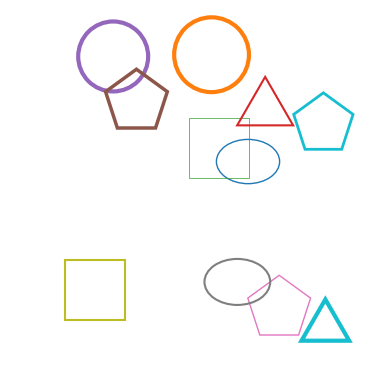[{"shape": "oval", "thickness": 1, "radius": 0.41, "center": [0.644, 0.58]}, {"shape": "circle", "thickness": 3, "radius": 0.49, "center": [0.549, 0.858]}, {"shape": "square", "thickness": 0.5, "radius": 0.39, "center": [0.57, 0.615]}, {"shape": "triangle", "thickness": 1.5, "radius": 0.42, "center": [0.689, 0.716]}, {"shape": "circle", "thickness": 3, "radius": 0.45, "center": [0.294, 0.853]}, {"shape": "pentagon", "thickness": 2.5, "radius": 0.42, "center": [0.354, 0.736]}, {"shape": "pentagon", "thickness": 1, "radius": 0.43, "center": [0.725, 0.199]}, {"shape": "oval", "thickness": 1.5, "radius": 0.43, "center": [0.616, 0.268]}, {"shape": "square", "thickness": 1.5, "radius": 0.39, "center": [0.247, 0.246]}, {"shape": "triangle", "thickness": 3, "radius": 0.36, "center": [0.845, 0.151]}, {"shape": "pentagon", "thickness": 2, "radius": 0.41, "center": [0.84, 0.678]}]